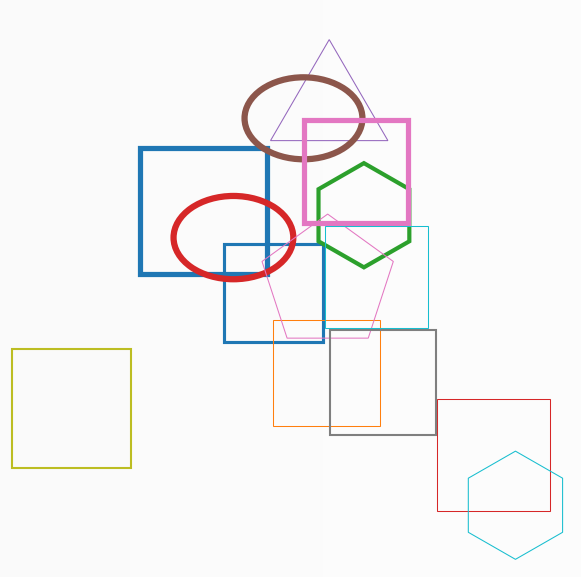[{"shape": "square", "thickness": 2.5, "radius": 0.55, "center": [0.35, 0.633]}, {"shape": "square", "thickness": 1.5, "radius": 0.42, "center": [0.471, 0.491]}, {"shape": "square", "thickness": 0.5, "radius": 0.46, "center": [0.561, 0.353]}, {"shape": "hexagon", "thickness": 2, "radius": 0.45, "center": [0.626, 0.626]}, {"shape": "oval", "thickness": 3, "radius": 0.52, "center": [0.402, 0.588]}, {"shape": "square", "thickness": 0.5, "radius": 0.48, "center": [0.849, 0.211]}, {"shape": "triangle", "thickness": 0.5, "radius": 0.58, "center": [0.566, 0.814]}, {"shape": "oval", "thickness": 3, "radius": 0.51, "center": [0.522, 0.794]}, {"shape": "pentagon", "thickness": 0.5, "radius": 0.59, "center": [0.564, 0.51]}, {"shape": "square", "thickness": 2.5, "radius": 0.45, "center": [0.612, 0.702]}, {"shape": "square", "thickness": 1, "radius": 0.46, "center": [0.659, 0.337]}, {"shape": "square", "thickness": 1, "radius": 0.51, "center": [0.123, 0.291]}, {"shape": "hexagon", "thickness": 0.5, "radius": 0.47, "center": [0.887, 0.124]}, {"shape": "square", "thickness": 0.5, "radius": 0.44, "center": [0.648, 0.52]}]